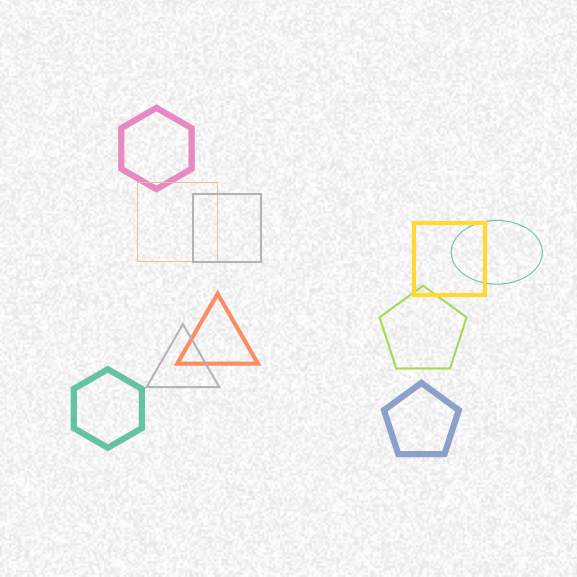[{"shape": "oval", "thickness": 0.5, "radius": 0.39, "center": [0.86, 0.562]}, {"shape": "hexagon", "thickness": 3, "radius": 0.34, "center": [0.187, 0.292]}, {"shape": "triangle", "thickness": 2, "radius": 0.4, "center": [0.377, 0.41]}, {"shape": "pentagon", "thickness": 3, "radius": 0.34, "center": [0.73, 0.268]}, {"shape": "hexagon", "thickness": 3, "radius": 0.35, "center": [0.271, 0.742]}, {"shape": "pentagon", "thickness": 1, "radius": 0.4, "center": [0.733, 0.425]}, {"shape": "square", "thickness": 2, "radius": 0.31, "center": [0.778, 0.55]}, {"shape": "square", "thickness": 0.5, "radius": 0.35, "center": [0.306, 0.615]}, {"shape": "square", "thickness": 1, "radius": 0.3, "center": [0.393, 0.604]}, {"shape": "triangle", "thickness": 1, "radius": 0.36, "center": [0.317, 0.365]}]